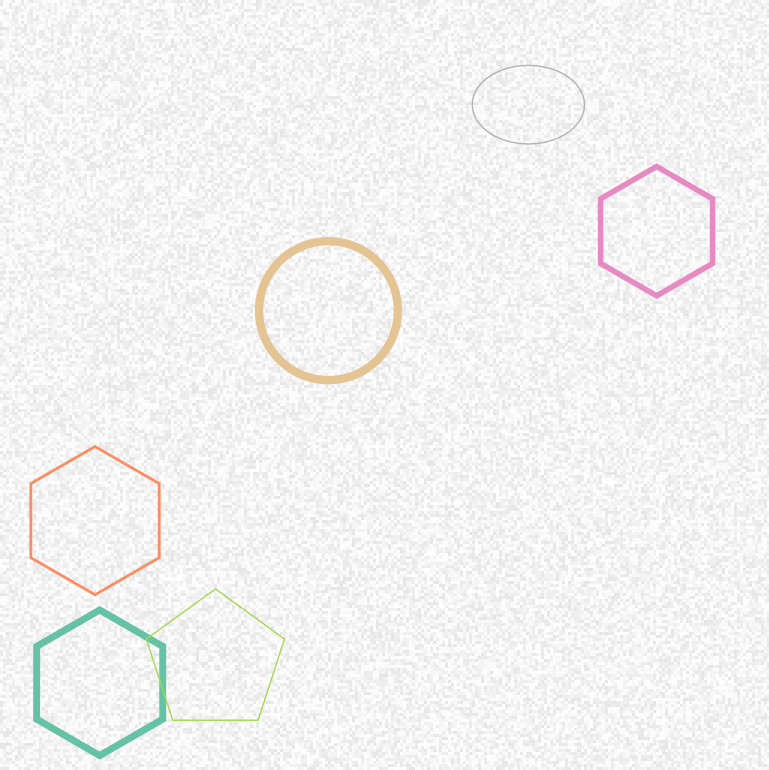[{"shape": "hexagon", "thickness": 2.5, "radius": 0.47, "center": [0.129, 0.113]}, {"shape": "hexagon", "thickness": 1, "radius": 0.48, "center": [0.123, 0.324]}, {"shape": "hexagon", "thickness": 2, "radius": 0.42, "center": [0.853, 0.7]}, {"shape": "pentagon", "thickness": 0.5, "radius": 0.47, "center": [0.28, 0.141]}, {"shape": "circle", "thickness": 3, "radius": 0.45, "center": [0.427, 0.597]}, {"shape": "oval", "thickness": 0.5, "radius": 0.36, "center": [0.686, 0.864]}]